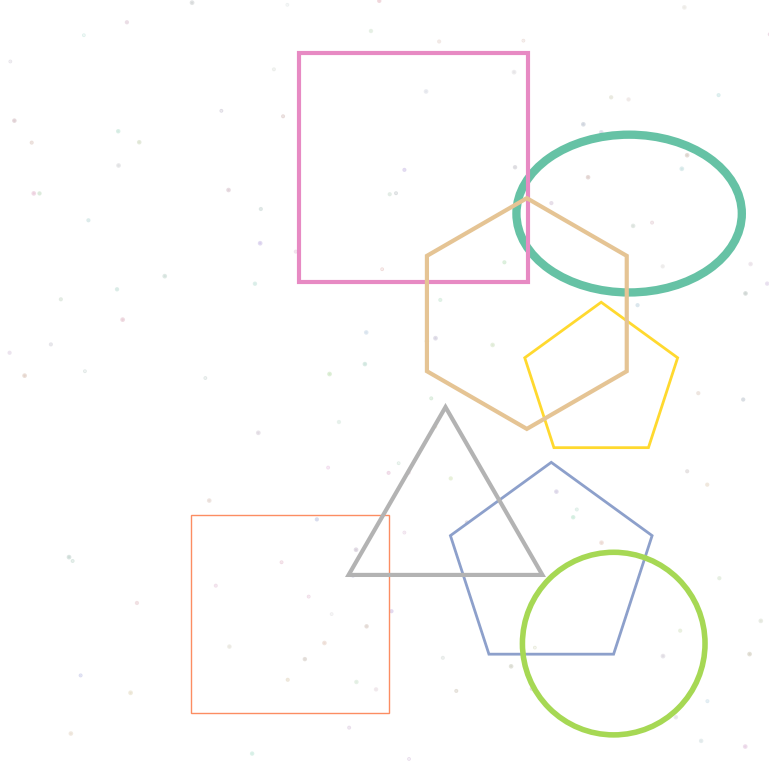[{"shape": "oval", "thickness": 3, "radius": 0.73, "center": [0.817, 0.723]}, {"shape": "square", "thickness": 0.5, "radius": 0.64, "center": [0.376, 0.202]}, {"shape": "pentagon", "thickness": 1, "radius": 0.69, "center": [0.716, 0.262]}, {"shape": "square", "thickness": 1.5, "radius": 0.74, "center": [0.537, 0.782]}, {"shape": "circle", "thickness": 2, "radius": 0.59, "center": [0.797, 0.164]}, {"shape": "pentagon", "thickness": 1, "radius": 0.52, "center": [0.781, 0.503]}, {"shape": "hexagon", "thickness": 1.5, "radius": 0.75, "center": [0.684, 0.593]}, {"shape": "triangle", "thickness": 1.5, "radius": 0.73, "center": [0.579, 0.326]}]